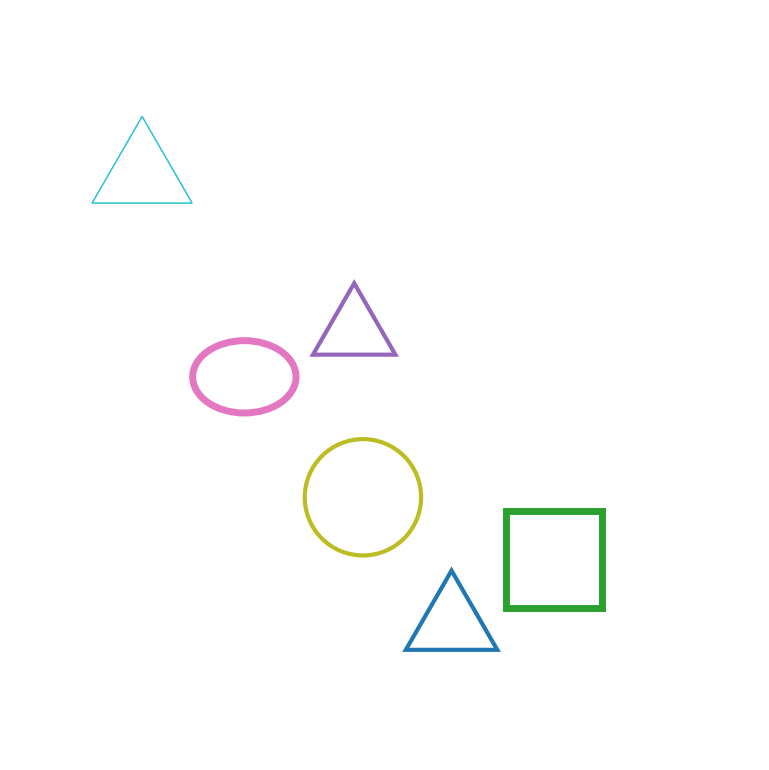[{"shape": "triangle", "thickness": 1.5, "radius": 0.34, "center": [0.586, 0.19]}, {"shape": "square", "thickness": 2.5, "radius": 0.31, "center": [0.719, 0.273]}, {"shape": "triangle", "thickness": 1.5, "radius": 0.31, "center": [0.46, 0.57]}, {"shape": "oval", "thickness": 2.5, "radius": 0.34, "center": [0.317, 0.511]}, {"shape": "circle", "thickness": 1.5, "radius": 0.38, "center": [0.471, 0.354]}, {"shape": "triangle", "thickness": 0.5, "radius": 0.38, "center": [0.185, 0.774]}]